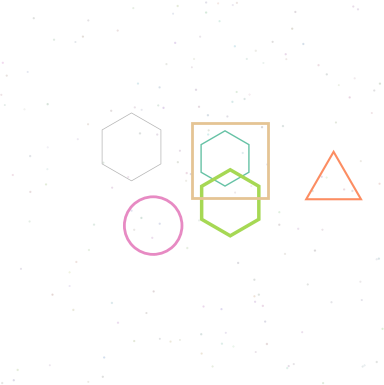[{"shape": "hexagon", "thickness": 1, "radius": 0.36, "center": [0.584, 0.588]}, {"shape": "triangle", "thickness": 1.5, "radius": 0.41, "center": [0.867, 0.524]}, {"shape": "circle", "thickness": 2, "radius": 0.37, "center": [0.398, 0.414]}, {"shape": "hexagon", "thickness": 2.5, "radius": 0.43, "center": [0.598, 0.473]}, {"shape": "square", "thickness": 2, "radius": 0.49, "center": [0.597, 0.583]}, {"shape": "hexagon", "thickness": 0.5, "radius": 0.44, "center": [0.342, 0.618]}]